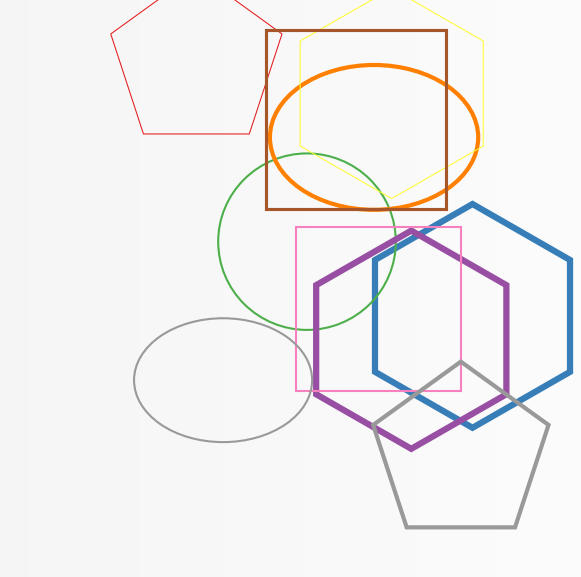[{"shape": "pentagon", "thickness": 0.5, "radius": 0.77, "center": [0.338, 0.892]}, {"shape": "hexagon", "thickness": 3, "radius": 0.97, "center": [0.813, 0.452]}, {"shape": "circle", "thickness": 1, "radius": 0.76, "center": [0.528, 0.581]}, {"shape": "hexagon", "thickness": 3, "radius": 0.94, "center": [0.708, 0.411]}, {"shape": "oval", "thickness": 2, "radius": 0.9, "center": [0.644, 0.761]}, {"shape": "hexagon", "thickness": 0.5, "radius": 0.91, "center": [0.674, 0.837]}, {"shape": "square", "thickness": 1.5, "radius": 0.78, "center": [0.613, 0.792]}, {"shape": "square", "thickness": 1, "radius": 0.71, "center": [0.651, 0.464]}, {"shape": "pentagon", "thickness": 2, "radius": 0.79, "center": [0.793, 0.214]}, {"shape": "oval", "thickness": 1, "radius": 0.77, "center": [0.384, 0.341]}]